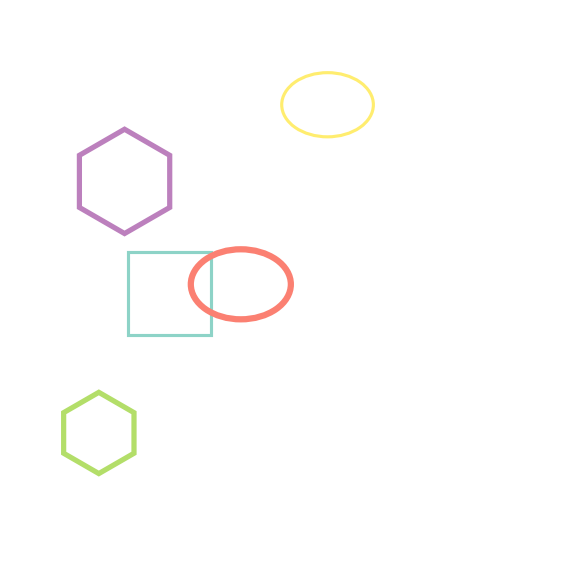[{"shape": "square", "thickness": 1.5, "radius": 0.36, "center": [0.294, 0.491]}, {"shape": "oval", "thickness": 3, "radius": 0.43, "center": [0.417, 0.507]}, {"shape": "hexagon", "thickness": 2.5, "radius": 0.35, "center": [0.171, 0.249]}, {"shape": "hexagon", "thickness": 2.5, "radius": 0.45, "center": [0.216, 0.685]}, {"shape": "oval", "thickness": 1.5, "radius": 0.4, "center": [0.567, 0.818]}]